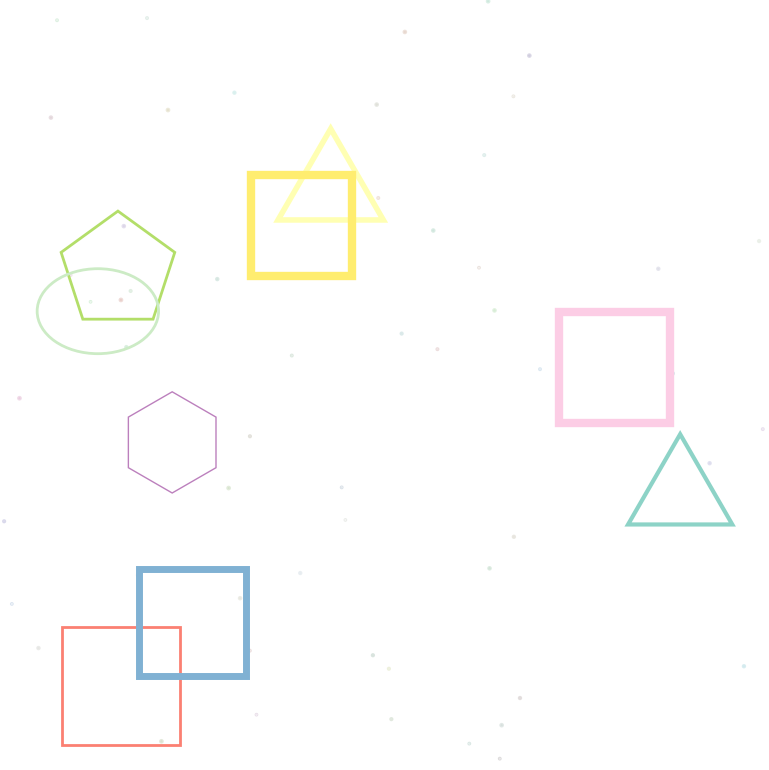[{"shape": "triangle", "thickness": 1.5, "radius": 0.39, "center": [0.883, 0.358]}, {"shape": "triangle", "thickness": 2, "radius": 0.39, "center": [0.429, 0.754]}, {"shape": "square", "thickness": 1, "radius": 0.38, "center": [0.157, 0.109]}, {"shape": "square", "thickness": 2.5, "radius": 0.35, "center": [0.251, 0.192]}, {"shape": "pentagon", "thickness": 1, "radius": 0.39, "center": [0.153, 0.648]}, {"shape": "square", "thickness": 3, "radius": 0.36, "center": [0.798, 0.522]}, {"shape": "hexagon", "thickness": 0.5, "radius": 0.33, "center": [0.224, 0.425]}, {"shape": "oval", "thickness": 1, "radius": 0.39, "center": [0.127, 0.596]}, {"shape": "square", "thickness": 3, "radius": 0.33, "center": [0.391, 0.707]}]